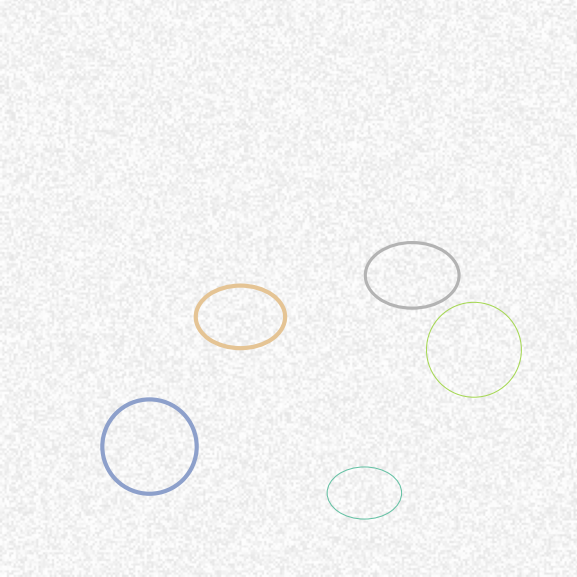[{"shape": "oval", "thickness": 0.5, "radius": 0.32, "center": [0.631, 0.145]}, {"shape": "circle", "thickness": 2, "radius": 0.41, "center": [0.259, 0.226]}, {"shape": "circle", "thickness": 0.5, "radius": 0.41, "center": [0.821, 0.393]}, {"shape": "oval", "thickness": 2, "radius": 0.39, "center": [0.416, 0.45]}, {"shape": "oval", "thickness": 1.5, "radius": 0.41, "center": [0.714, 0.522]}]